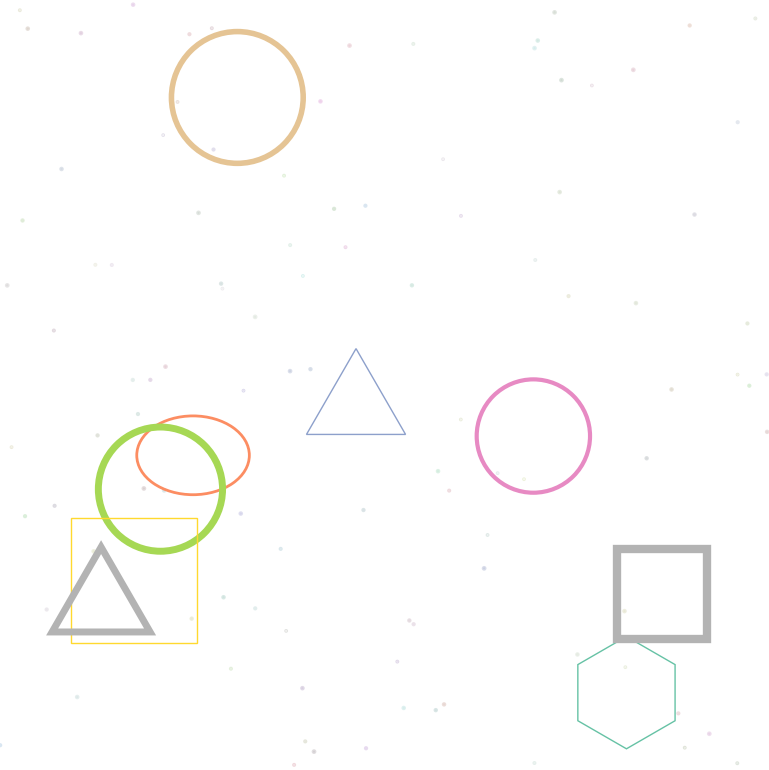[{"shape": "hexagon", "thickness": 0.5, "radius": 0.36, "center": [0.814, 0.1]}, {"shape": "oval", "thickness": 1, "radius": 0.37, "center": [0.251, 0.409]}, {"shape": "triangle", "thickness": 0.5, "radius": 0.37, "center": [0.462, 0.473]}, {"shape": "circle", "thickness": 1.5, "radius": 0.37, "center": [0.693, 0.434]}, {"shape": "circle", "thickness": 2.5, "radius": 0.4, "center": [0.208, 0.365]}, {"shape": "square", "thickness": 0.5, "radius": 0.41, "center": [0.174, 0.246]}, {"shape": "circle", "thickness": 2, "radius": 0.43, "center": [0.308, 0.873]}, {"shape": "square", "thickness": 3, "radius": 0.29, "center": [0.859, 0.229]}, {"shape": "triangle", "thickness": 2.5, "radius": 0.37, "center": [0.131, 0.216]}]